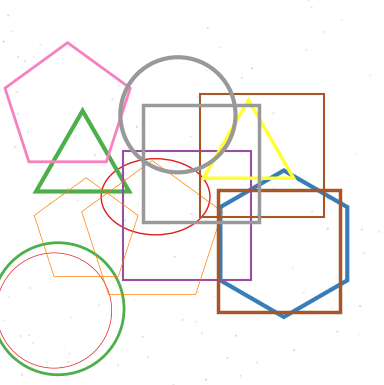[{"shape": "oval", "thickness": 1, "radius": 0.71, "center": [0.404, 0.489]}, {"shape": "circle", "thickness": 0.5, "radius": 0.75, "center": [0.14, 0.193]}, {"shape": "hexagon", "thickness": 3, "radius": 0.95, "center": [0.737, 0.367]}, {"shape": "triangle", "thickness": 3, "radius": 0.7, "center": [0.215, 0.573]}, {"shape": "circle", "thickness": 2, "radius": 0.86, "center": [0.151, 0.198]}, {"shape": "square", "thickness": 1.5, "radius": 0.83, "center": [0.486, 0.44]}, {"shape": "pentagon", "thickness": 0.5, "radius": 0.71, "center": [0.224, 0.397]}, {"shape": "pentagon", "thickness": 0.5, "radius": 0.96, "center": [0.395, 0.391]}, {"shape": "triangle", "thickness": 2.5, "radius": 0.68, "center": [0.645, 0.605]}, {"shape": "square", "thickness": 1.5, "radius": 0.8, "center": [0.681, 0.597]}, {"shape": "square", "thickness": 2.5, "radius": 0.79, "center": [0.724, 0.348]}, {"shape": "pentagon", "thickness": 2, "radius": 0.86, "center": [0.176, 0.718]}, {"shape": "circle", "thickness": 3, "radius": 0.75, "center": [0.462, 0.702]}, {"shape": "square", "thickness": 2.5, "radius": 0.75, "center": [0.522, 0.575]}]